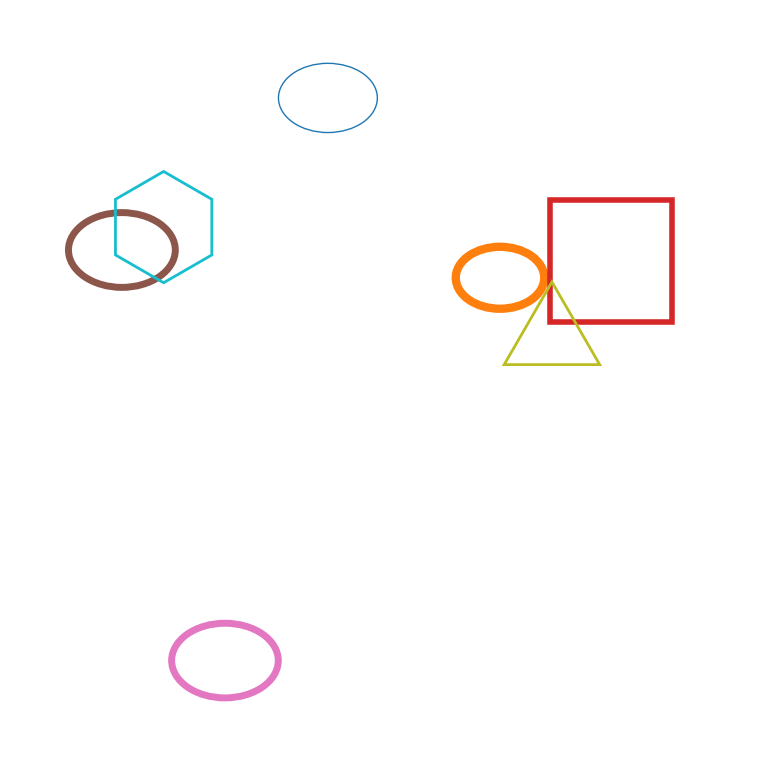[{"shape": "oval", "thickness": 0.5, "radius": 0.32, "center": [0.426, 0.873]}, {"shape": "oval", "thickness": 3, "radius": 0.29, "center": [0.649, 0.639]}, {"shape": "square", "thickness": 2, "radius": 0.4, "center": [0.794, 0.661]}, {"shape": "oval", "thickness": 2.5, "radius": 0.35, "center": [0.158, 0.675]}, {"shape": "oval", "thickness": 2.5, "radius": 0.35, "center": [0.292, 0.142]}, {"shape": "triangle", "thickness": 1, "radius": 0.36, "center": [0.717, 0.562]}, {"shape": "hexagon", "thickness": 1, "radius": 0.36, "center": [0.213, 0.705]}]